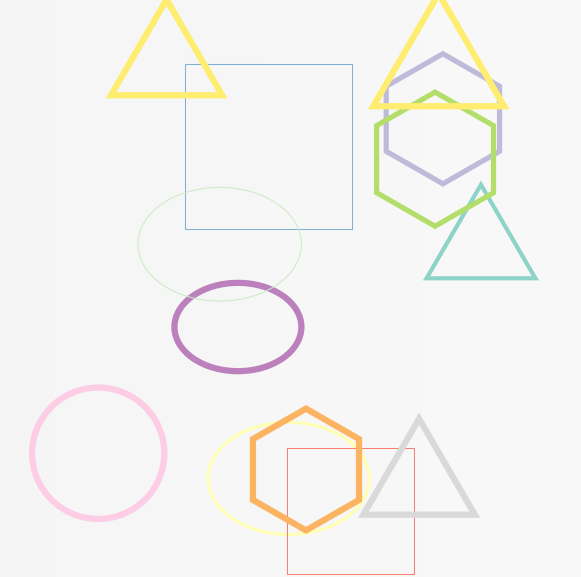[{"shape": "triangle", "thickness": 2, "radius": 0.54, "center": [0.827, 0.571]}, {"shape": "oval", "thickness": 1.5, "radius": 0.69, "center": [0.497, 0.171]}, {"shape": "hexagon", "thickness": 2.5, "radius": 0.56, "center": [0.762, 0.793]}, {"shape": "square", "thickness": 0.5, "radius": 0.55, "center": [0.602, 0.114]}, {"shape": "square", "thickness": 0.5, "radius": 0.72, "center": [0.462, 0.745]}, {"shape": "hexagon", "thickness": 3, "radius": 0.53, "center": [0.526, 0.186]}, {"shape": "hexagon", "thickness": 2.5, "radius": 0.58, "center": [0.749, 0.724]}, {"shape": "circle", "thickness": 3, "radius": 0.57, "center": [0.169, 0.214]}, {"shape": "triangle", "thickness": 3, "radius": 0.55, "center": [0.721, 0.163]}, {"shape": "oval", "thickness": 3, "radius": 0.55, "center": [0.409, 0.433]}, {"shape": "oval", "thickness": 0.5, "radius": 0.7, "center": [0.378, 0.576]}, {"shape": "triangle", "thickness": 3, "radius": 0.65, "center": [0.755, 0.88]}, {"shape": "triangle", "thickness": 3, "radius": 0.55, "center": [0.287, 0.889]}]